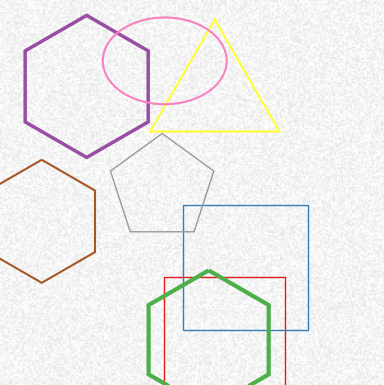[{"shape": "square", "thickness": 1, "radius": 0.79, "center": [0.583, 0.124]}, {"shape": "square", "thickness": 1, "radius": 0.81, "center": [0.637, 0.304]}, {"shape": "hexagon", "thickness": 3, "radius": 0.9, "center": [0.542, 0.118]}, {"shape": "hexagon", "thickness": 2.5, "radius": 0.92, "center": [0.225, 0.776]}, {"shape": "triangle", "thickness": 1.5, "radius": 0.97, "center": [0.558, 0.755]}, {"shape": "hexagon", "thickness": 1.5, "radius": 0.8, "center": [0.108, 0.425]}, {"shape": "oval", "thickness": 1.5, "radius": 0.8, "center": [0.428, 0.842]}, {"shape": "pentagon", "thickness": 1, "radius": 0.71, "center": [0.421, 0.512]}]